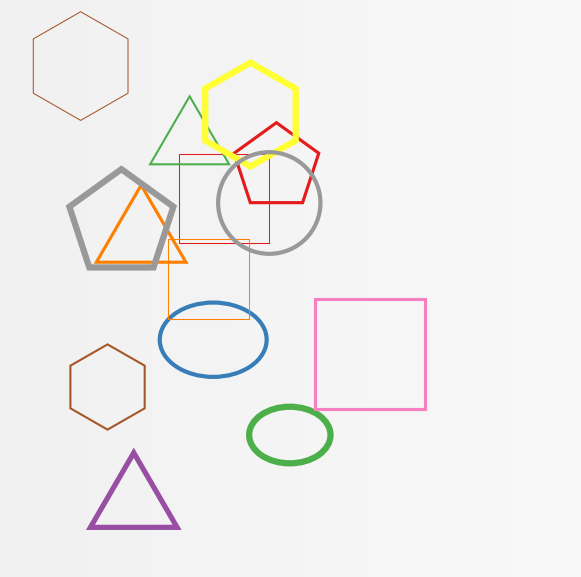[{"shape": "pentagon", "thickness": 1.5, "radius": 0.38, "center": [0.476, 0.71]}, {"shape": "square", "thickness": 0.5, "radius": 0.38, "center": [0.385, 0.656]}, {"shape": "oval", "thickness": 2, "radius": 0.46, "center": [0.367, 0.411]}, {"shape": "triangle", "thickness": 1, "radius": 0.39, "center": [0.326, 0.754]}, {"shape": "oval", "thickness": 3, "radius": 0.35, "center": [0.499, 0.246]}, {"shape": "triangle", "thickness": 2.5, "radius": 0.43, "center": [0.23, 0.129]}, {"shape": "triangle", "thickness": 1.5, "radius": 0.44, "center": [0.243, 0.59]}, {"shape": "square", "thickness": 0.5, "radius": 0.35, "center": [0.359, 0.515]}, {"shape": "hexagon", "thickness": 3, "radius": 0.45, "center": [0.431, 0.801]}, {"shape": "hexagon", "thickness": 0.5, "radius": 0.47, "center": [0.139, 0.885]}, {"shape": "hexagon", "thickness": 1, "radius": 0.37, "center": [0.185, 0.329]}, {"shape": "square", "thickness": 1.5, "radius": 0.47, "center": [0.636, 0.386]}, {"shape": "pentagon", "thickness": 3, "radius": 0.47, "center": [0.209, 0.612]}, {"shape": "circle", "thickness": 2, "radius": 0.44, "center": [0.463, 0.648]}]